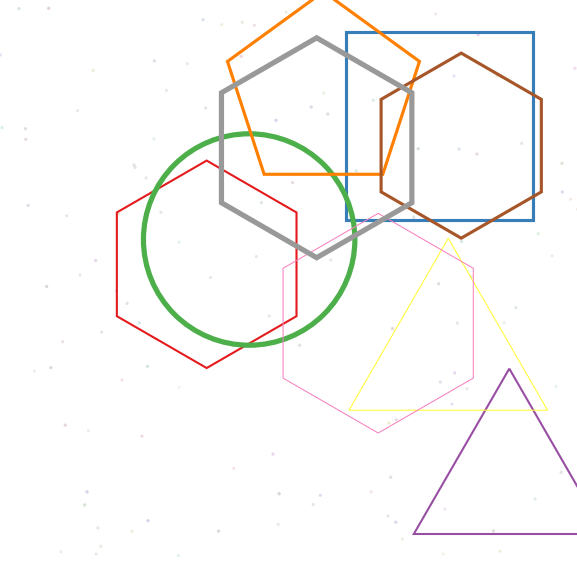[{"shape": "hexagon", "thickness": 1, "radius": 0.9, "center": [0.358, 0.541]}, {"shape": "square", "thickness": 1.5, "radius": 0.81, "center": [0.761, 0.781]}, {"shape": "circle", "thickness": 2.5, "radius": 0.92, "center": [0.431, 0.584]}, {"shape": "triangle", "thickness": 1, "radius": 0.95, "center": [0.882, 0.17]}, {"shape": "pentagon", "thickness": 1.5, "radius": 0.87, "center": [0.56, 0.839]}, {"shape": "triangle", "thickness": 0.5, "radius": 0.99, "center": [0.776, 0.388]}, {"shape": "hexagon", "thickness": 1.5, "radius": 0.8, "center": [0.799, 0.747]}, {"shape": "hexagon", "thickness": 0.5, "radius": 0.95, "center": [0.655, 0.439]}, {"shape": "hexagon", "thickness": 2.5, "radius": 0.95, "center": [0.548, 0.743]}]